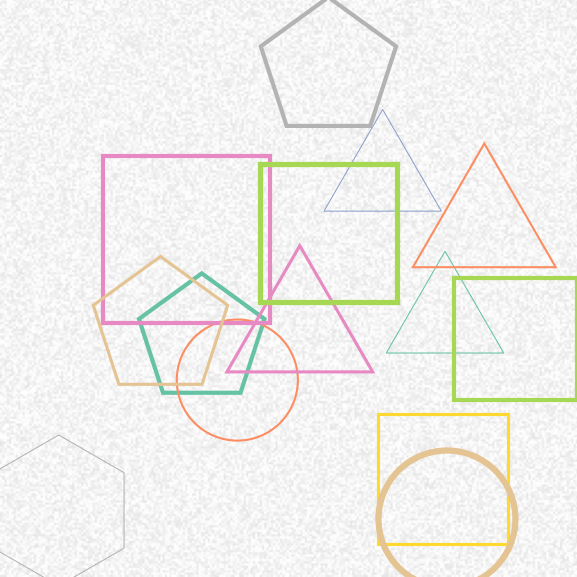[{"shape": "triangle", "thickness": 0.5, "radius": 0.59, "center": [0.771, 0.447]}, {"shape": "pentagon", "thickness": 2, "radius": 0.57, "center": [0.349, 0.411]}, {"shape": "circle", "thickness": 1, "radius": 0.52, "center": [0.411, 0.341]}, {"shape": "triangle", "thickness": 1, "radius": 0.71, "center": [0.839, 0.608]}, {"shape": "triangle", "thickness": 0.5, "radius": 0.59, "center": [0.663, 0.692]}, {"shape": "triangle", "thickness": 1.5, "radius": 0.73, "center": [0.519, 0.428]}, {"shape": "square", "thickness": 2, "radius": 0.72, "center": [0.323, 0.584]}, {"shape": "square", "thickness": 2.5, "radius": 0.59, "center": [0.569, 0.596]}, {"shape": "square", "thickness": 2, "radius": 0.53, "center": [0.893, 0.412]}, {"shape": "square", "thickness": 1.5, "radius": 0.56, "center": [0.767, 0.169]}, {"shape": "circle", "thickness": 3, "radius": 0.59, "center": [0.774, 0.1]}, {"shape": "pentagon", "thickness": 1.5, "radius": 0.61, "center": [0.278, 0.433]}, {"shape": "pentagon", "thickness": 2, "radius": 0.62, "center": [0.569, 0.881]}, {"shape": "hexagon", "thickness": 0.5, "radius": 0.65, "center": [0.102, 0.115]}]